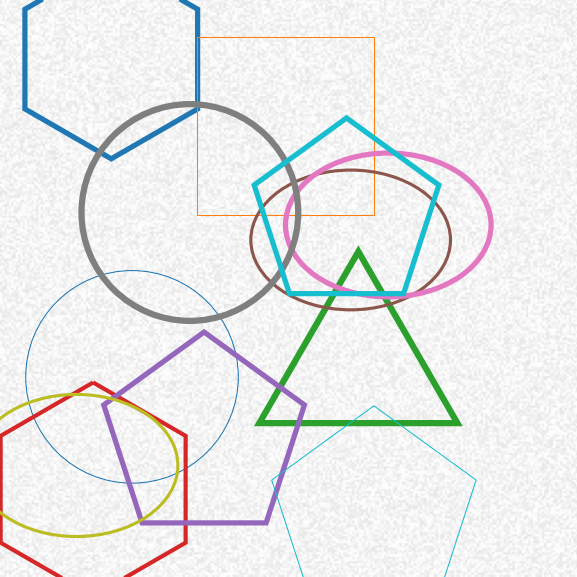[{"shape": "circle", "thickness": 0.5, "radius": 0.92, "center": [0.229, 0.347]}, {"shape": "hexagon", "thickness": 2.5, "radius": 0.86, "center": [0.193, 0.897]}, {"shape": "square", "thickness": 0.5, "radius": 0.77, "center": [0.494, 0.781]}, {"shape": "triangle", "thickness": 3, "radius": 0.99, "center": [0.621, 0.365]}, {"shape": "hexagon", "thickness": 2, "radius": 0.92, "center": [0.161, 0.152]}, {"shape": "pentagon", "thickness": 2.5, "radius": 0.91, "center": [0.353, 0.241]}, {"shape": "oval", "thickness": 1.5, "radius": 0.86, "center": [0.607, 0.584]}, {"shape": "oval", "thickness": 2.5, "radius": 0.89, "center": [0.672, 0.61]}, {"shape": "circle", "thickness": 3, "radius": 0.94, "center": [0.329, 0.631]}, {"shape": "oval", "thickness": 1.5, "radius": 0.88, "center": [0.132, 0.193]}, {"shape": "pentagon", "thickness": 2.5, "radius": 0.84, "center": [0.6, 0.627]}, {"shape": "pentagon", "thickness": 0.5, "radius": 0.93, "center": [0.647, 0.11]}]